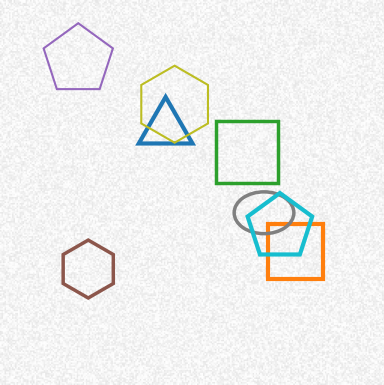[{"shape": "triangle", "thickness": 3, "radius": 0.4, "center": [0.43, 0.668]}, {"shape": "square", "thickness": 3, "radius": 0.36, "center": [0.768, 0.346]}, {"shape": "square", "thickness": 2.5, "radius": 0.4, "center": [0.641, 0.605]}, {"shape": "pentagon", "thickness": 1.5, "radius": 0.47, "center": [0.203, 0.845]}, {"shape": "hexagon", "thickness": 2.5, "radius": 0.38, "center": [0.229, 0.301]}, {"shape": "oval", "thickness": 2.5, "radius": 0.39, "center": [0.686, 0.447]}, {"shape": "hexagon", "thickness": 1.5, "radius": 0.5, "center": [0.454, 0.729]}, {"shape": "pentagon", "thickness": 3, "radius": 0.44, "center": [0.727, 0.41]}]